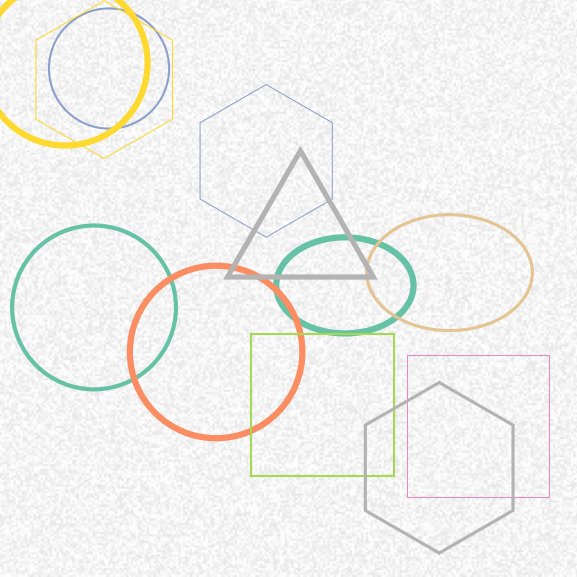[{"shape": "circle", "thickness": 2, "radius": 0.71, "center": [0.163, 0.467]}, {"shape": "oval", "thickness": 3, "radius": 0.59, "center": [0.597, 0.505]}, {"shape": "circle", "thickness": 3, "radius": 0.75, "center": [0.374, 0.39]}, {"shape": "circle", "thickness": 1, "radius": 0.52, "center": [0.189, 0.881]}, {"shape": "hexagon", "thickness": 0.5, "radius": 0.66, "center": [0.461, 0.721]}, {"shape": "square", "thickness": 0.5, "radius": 0.61, "center": [0.828, 0.261]}, {"shape": "square", "thickness": 1, "radius": 0.62, "center": [0.558, 0.297]}, {"shape": "hexagon", "thickness": 0.5, "radius": 0.68, "center": [0.18, 0.861]}, {"shape": "circle", "thickness": 3, "radius": 0.71, "center": [0.113, 0.89]}, {"shape": "oval", "thickness": 1.5, "radius": 0.72, "center": [0.778, 0.527]}, {"shape": "triangle", "thickness": 2.5, "radius": 0.73, "center": [0.52, 0.592]}, {"shape": "hexagon", "thickness": 1.5, "radius": 0.74, "center": [0.761, 0.189]}]